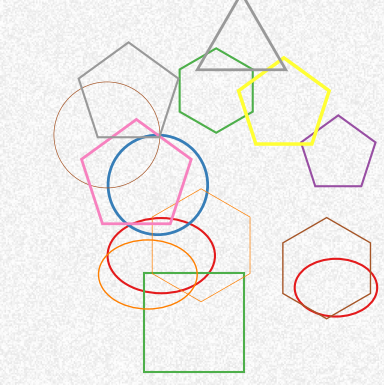[{"shape": "oval", "thickness": 1.5, "radius": 0.54, "center": [0.873, 0.253]}, {"shape": "oval", "thickness": 1.5, "radius": 0.7, "center": [0.419, 0.336]}, {"shape": "circle", "thickness": 2, "radius": 0.65, "center": [0.41, 0.52]}, {"shape": "hexagon", "thickness": 1.5, "radius": 0.55, "center": [0.562, 0.765]}, {"shape": "square", "thickness": 1.5, "radius": 0.65, "center": [0.504, 0.162]}, {"shape": "pentagon", "thickness": 1.5, "radius": 0.51, "center": [0.879, 0.599]}, {"shape": "oval", "thickness": 1, "radius": 0.64, "center": [0.384, 0.287]}, {"shape": "hexagon", "thickness": 0.5, "radius": 0.73, "center": [0.522, 0.363]}, {"shape": "pentagon", "thickness": 2.5, "radius": 0.62, "center": [0.737, 0.726]}, {"shape": "hexagon", "thickness": 1, "radius": 0.66, "center": [0.848, 0.303]}, {"shape": "circle", "thickness": 0.5, "radius": 0.69, "center": [0.278, 0.65]}, {"shape": "pentagon", "thickness": 2, "radius": 0.75, "center": [0.354, 0.54]}, {"shape": "pentagon", "thickness": 1.5, "radius": 0.68, "center": [0.334, 0.754]}, {"shape": "triangle", "thickness": 2, "radius": 0.66, "center": [0.627, 0.885]}]